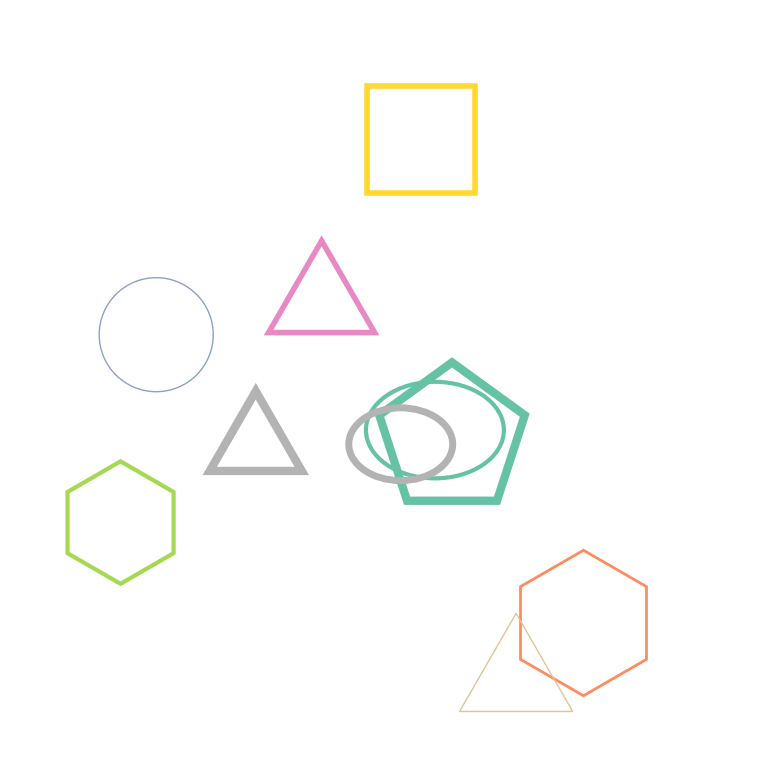[{"shape": "pentagon", "thickness": 3, "radius": 0.5, "center": [0.587, 0.43]}, {"shape": "oval", "thickness": 1.5, "radius": 0.45, "center": [0.565, 0.441]}, {"shape": "hexagon", "thickness": 1, "radius": 0.47, "center": [0.758, 0.191]}, {"shape": "circle", "thickness": 0.5, "radius": 0.37, "center": [0.203, 0.565]}, {"shape": "triangle", "thickness": 2, "radius": 0.4, "center": [0.418, 0.608]}, {"shape": "hexagon", "thickness": 1.5, "radius": 0.4, "center": [0.157, 0.321]}, {"shape": "square", "thickness": 2, "radius": 0.35, "center": [0.547, 0.819]}, {"shape": "triangle", "thickness": 0.5, "radius": 0.42, "center": [0.67, 0.118]}, {"shape": "triangle", "thickness": 3, "radius": 0.35, "center": [0.332, 0.423]}, {"shape": "oval", "thickness": 2.5, "radius": 0.34, "center": [0.52, 0.423]}]